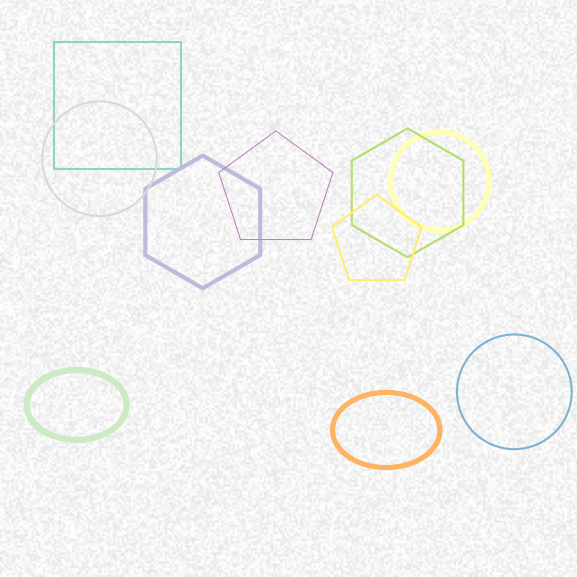[{"shape": "square", "thickness": 1, "radius": 0.55, "center": [0.203, 0.817]}, {"shape": "circle", "thickness": 2.5, "radius": 0.43, "center": [0.762, 0.685]}, {"shape": "hexagon", "thickness": 2, "radius": 0.57, "center": [0.351, 0.615]}, {"shape": "circle", "thickness": 1, "radius": 0.5, "center": [0.891, 0.321]}, {"shape": "oval", "thickness": 2.5, "radius": 0.47, "center": [0.669, 0.255]}, {"shape": "hexagon", "thickness": 1, "radius": 0.56, "center": [0.706, 0.665]}, {"shape": "circle", "thickness": 1, "radius": 0.5, "center": [0.172, 0.724]}, {"shape": "pentagon", "thickness": 0.5, "radius": 0.52, "center": [0.478, 0.668]}, {"shape": "oval", "thickness": 3, "radius": 0.43, "center": [0.133, 0.298]}, {"shape": "pentagon", "thickness": 1, "radius": 0.41, "center": [0.652, 0.58]}]